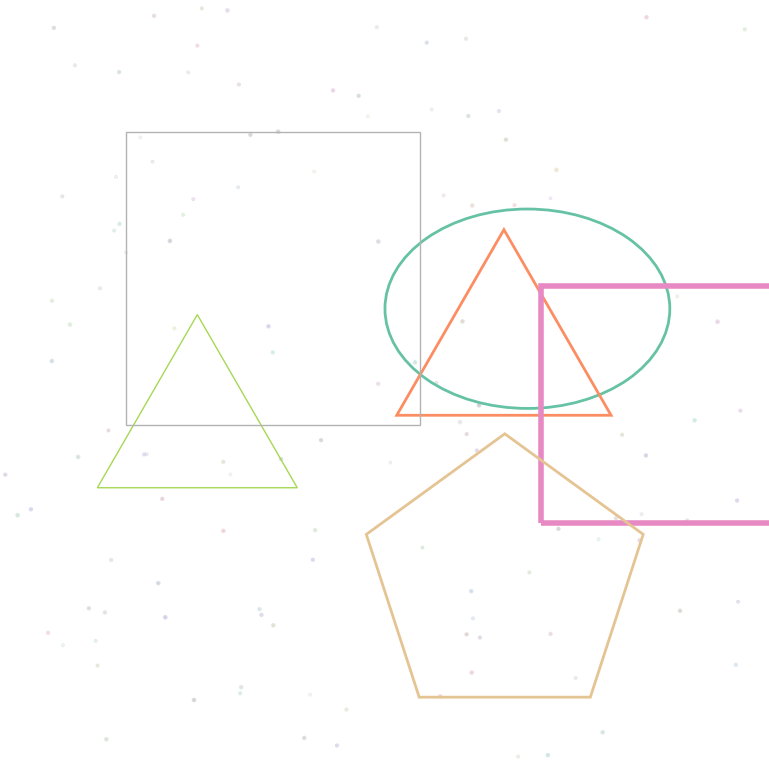[{"shape": "oval", "thickness": 1, "radius": 0.92, "center": [0.685, 0.599]}, {"shape": "triangle", "thickness": 1, "radius": 0.8, "center": [0.654, 0.541]}, {"shape": "square", "thickness": 2, "radius": 0.77, "center": [0.857, 0.475]}, {"shape": "triangle", "thickness": 0.5, "radius": 0.75, "center": [0.256, 0.441]}, {"shape": "pentagon", "thickness": 1, "radius": 0.95, "center": [0.656, 0.248]}, {"shape": "square", "thickness": 0.5, "radius": 0.95, "center": [0.355, 0.638]}]